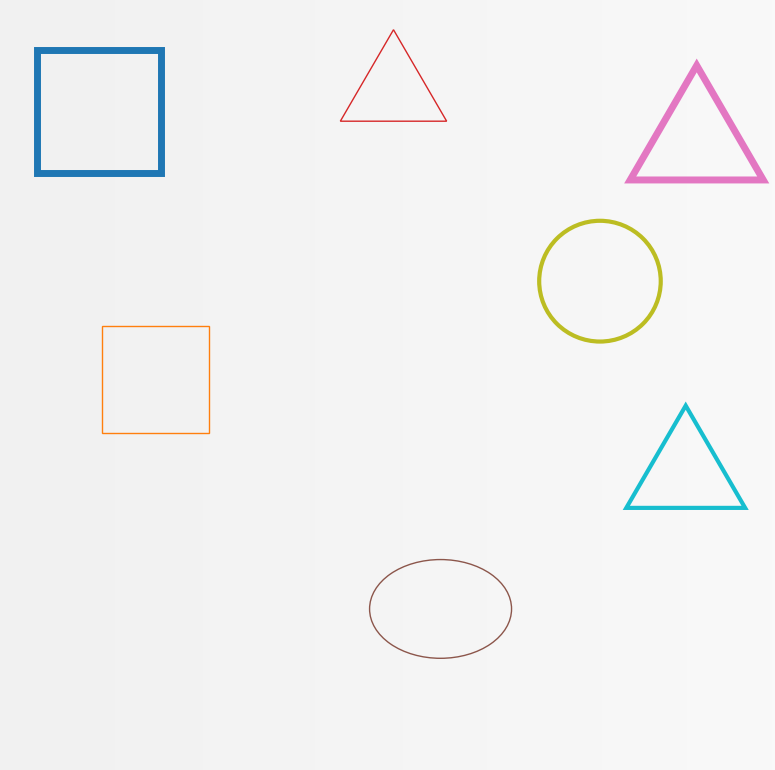[{"shape": "square", "thickness": 2.5, "radius": 0.4, "center": [0.128, 0.856]}, {"shape": "square", "thickness": 0.5, "radius": 0.35, "center": [0.201, 0.507]}, {"shape": "triangle", "thickness": 0.5, "radius": 0.4, "center": [0.508, 0.882]}, {"shape": "oval", "thickness": 0.5, "radius": 0.46, "center": [0.568, 0.209]}, {"shape": "triangle", "thickness": 2.5, "radius": 0.5, "center": [0.899, 0.816]}, {"shape": "circle", "thickness": 1.5, "radius": 0.39, "center": [0.774, 0.635]}, {"shape": "triangle", "thickness": 1.5, "radius": 0.44, "center": [0.885, 0.385]}]